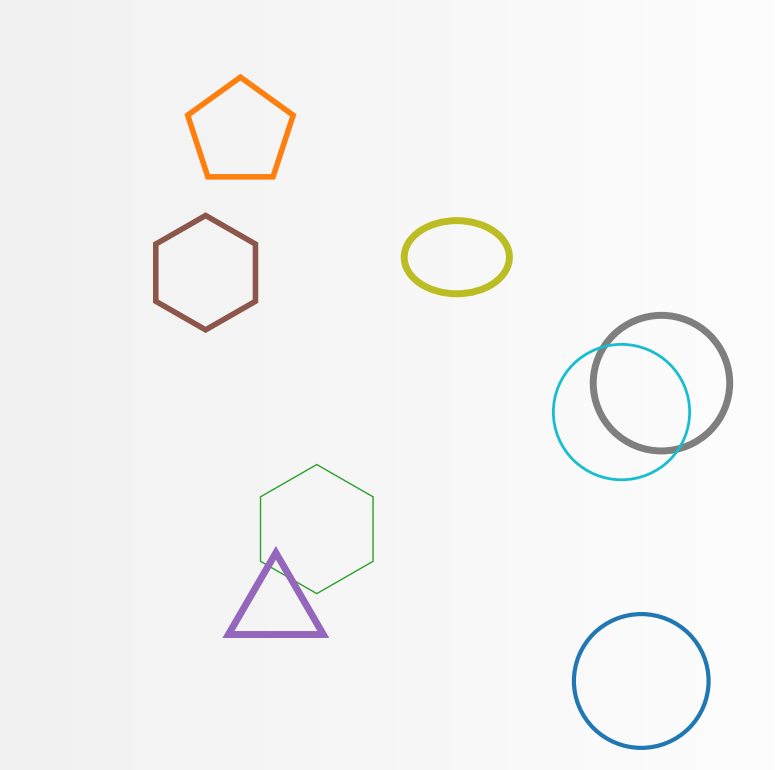[{"shape": "circle", "thickness": 1.5, "radius": 0.43, "center": [0.827, 0.116]}, {"shape": "pentagon", "thickness": 2, "radius": 0.36, "center": [0.31, 0.828]}, {"shape": "hexagon", "thickness": 0.5, "radius": 0.42, "center": [0.409, 0.313]}, {"shape": "triangle", "thickness": 2.5, "radius": 0.35, "center": [0.356, 0.211]}, {"shape": "hexagon", "thickness": 2, "radius": 0.37, "center": [0.265, 0.646]}, {"shape": "circle", "thickness": 2.5, "radius": 0.44, "center": [0.854, 0.502]}, {"shape": "oval", "thickness": 2.5, "radius": 0.34, "center": [0.589, 0.666]}, {"shape": "circle", "thickness": 1, "radius": 0.44, "center": [0.802, 0.465]}]